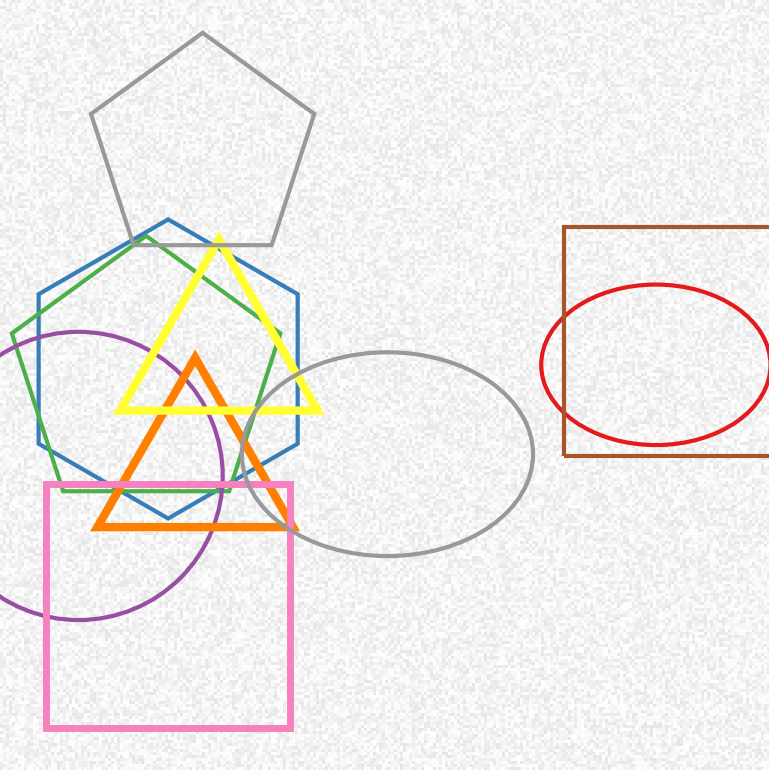[{"shape": "oval", "thickness": 1.5, "radius": 0.74, "center": [0.852, 0.526]}, {"shape": "hexagon", "thickness": 1.5, "radius": 0.97, "center": [0.218, 0.521]}, {"shape": "pentagon", "thickness": 1.5, "radius": 0.92, "center": [0.19, 0.51]}, {"shape": "circle", "thickness": 1.5, "radius": 0.94, "center": [0.102, 0.382]}, {"shape": "triangle", "thickness": 3, "radius": 0.73, "center": [0.253, 0.389]}, {"shape": "triangle", "thickness": 3, "radius": 0.74, "center": [0.284, 0.541]}, {"shape": "square", "thickness": 1.5, "radius": 0.74, "center": [0.881, 0.557]}, {"shape": "square", "thickness": 2.5, "radius": 0.79, "center": [0.219, 0.213]}, {"shape": "oval", "thickness": 1.5, "radius": 0.95, "center": [0.503, 0.41]}, {"shape": "pentagon", "thickness": 1.5, "radius": 0.76, "center": [0.263, 0.805]}]